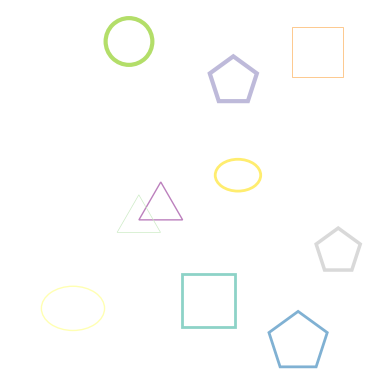[{"shape": "square", "thickness": 2, "radius": 0.35, "center": [0.542, 0.218]}, {"shape": "oval", "thickness": 1, "radius": 0.41, "center": [0.19, 0.199]}, {"shape": "pentagon", "thickness": 3, "radius": 0.32, "center": [0.606, 0.789]}, {"shape": "pentagon", "thickness": 2, "radius": 0.4, "center": [0.774, 0.112]}, {"shape": "square", "thickness": 0.5, "radius": 0.33, "center": [0.824, 0.865]}, {"shape": "circle", "thickness": 3, "radius": 0.3, "center": [0.335, 0.892]}, {"shape": "pentagon", "thickness": 2.5, "radius": 0.3, "center": [0.878, 0.347]}, {"shape": "triangle", "thickness": 1, "radius": 0.33, "center": [0.418, 0.462]}, {"shape": "triangle", "thickness": 0.5, "radius": 0.33, "center": [0.361, 0.429]}, {"shape": "oval", "thickness": 2, "radius": 0.3, "center": [0.618, 0.545]}]